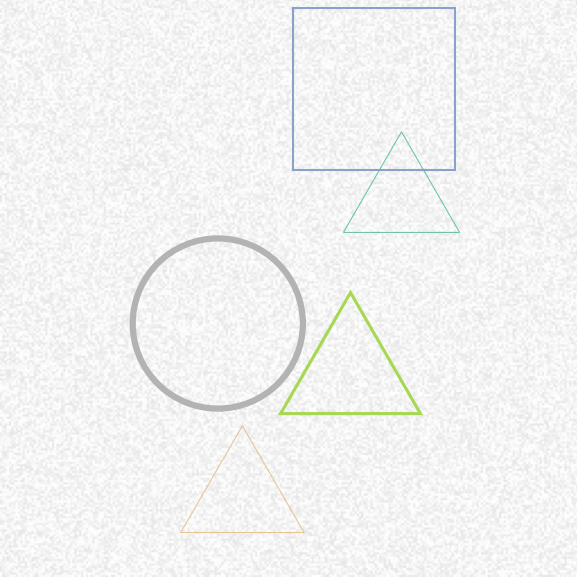[{"shape": "triangle", "thickness": 0.5, "radius": 0.58, "center": [0.695, 0.655]}, {"shape": "square", "thickness": 1, "radius": 0.7, "center": [0.648, 0.845]}, {"shape": "triangle", "thickness": 1.5, "radius": 0.7, "center": [0.607, 0.353]}, {"shape": "triangle", "thickness": 0.5, "radius": 0.62, "center": [0.42, 0.139]}, {"shape": "circle", "thickness": 3, "radius": 0.74, "center": [0.377, 0.439]}]